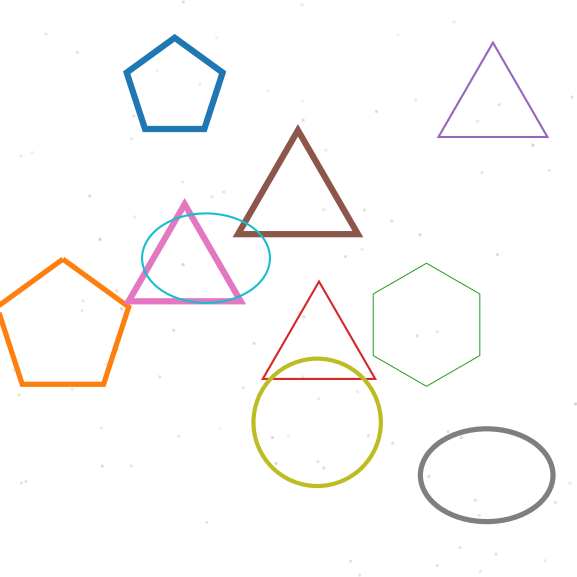[{"shape": "pentagon", "thickness": 3, "radius": 0.44, "center": [0.302, 0.846]}, {"shape": "pentagon", "thickness": 2.5, "radius": 0.6, "center": [0.109, 0.431]}, {"shape": "hexagon", "thickness": 0.5, "radius": 0.53, "center": [0.739, 0.437]}, {"shape": "triangle", "thickness": 1, "radius": 0.56, "center": [0.552, 0.399]}, {"shape": "triangle", "thickness": 1, "radius": 0.54, "center": [0.854, 0.816]}, {"shape": "triangle", "thickness": 3, "radius": 0.6, "center": [0.516, 0.654]}, {"shape": "triangle", "thickness": 3, "radius": 0.56, "center": [0.32, 0.533]}, {"shape": "oval", "thickness": 2.5, "radius": 0.57, "center": [0.843, 0.176]}, {"shape": "circle", "thickness": 2, "radius": 0.55, "center": [0.549, 0.268]}, {"shape": "oval", "thickness": 1, "radius": 0.55, "center": [0.357, 0.552]}]